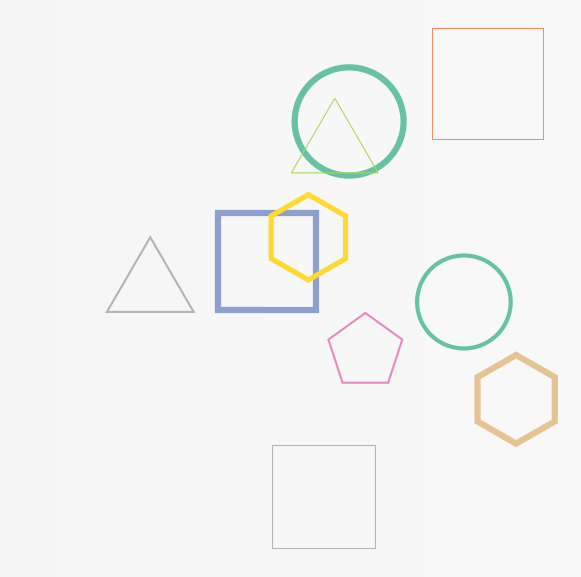[{"shape": "circle", "thickness": 3, "radius": 0.47, "center": [0.601, 0.789]}, {"shape": "circle", "thickness": 2, "radius": 0.4, "center": [0.798, 0.476]}, {"shape": "square", "thickness": 0.5, "radius": 0.48, "center": [0.839, 0.854]}, {"shape": "square", "thickness": 3, "radius": 0.42, "center": [0.459, 0.547]}, {"shape": "pentagon", "thickness": 1, "radius": 0.33, "center": [0.629, 0.39]}, {"shape": "triangle", "thickness": 0.5, "radius": 0.43, "center": [0.576, 0.743]}, {"shape": "hexagon", "thickness": 2.5, "radius": 0.37, "center": [0.531, 0.588]}, {"shape": "hexagon", "thickness": 3, "radius": 0.38, "center": [0.888, 0.308]}, {"shape": "square", "thickness": 0.5, "radius": 0.44, "center": [0.556, 0.139]}, {"shape": "triangle", "thickness": 1, "radius": 0.43, "center": [0.259, 0.502]}]